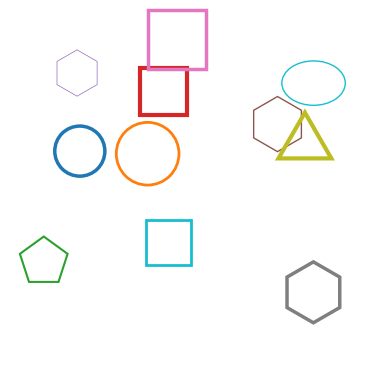[{"shape": "circle", "thickness": 2.5, "radius": 0.33, "center": [0.207, 0.607]}, {"shape": "circle", "thickness": 2, "radius": 0.41, "center": [0.383, 0.601]}, {"shape": "pentagon", "thickness": 1.5, "radius": 0.33, "center": [0.114, 0.32]}, {"shape": "square", "thickness": 3, "radius": 0.31, "center": [0.425, 0.763]}, {"shape": "hexagon", "thickness": 0.5, "radius": 0.3, "center": [0.2, 0.81]}, {"shape": "hexagon", "thickness": 1, "radius": 0.36, "center": [0.721, 0.678]}, {"shape": "square", "thickness": 2.5, "radius": 0.38, "center": [0.459, 0.897]}, {"shape": "hexagon", "thickness": 2.5, "radius": 0.4, "center": [0.814, 0.241]}, {"shape": "triangle", "thickness": 3, "radius": 0.4, "center": [0.792, 0.628]}, {"shape": "oval", "thickness": 1, "radius": 0.41, "center": [0.814, 0.784]}, {"shape": "square", "thickness": 2, "radius": 0.29, "center": [0.437, 0.371]}]